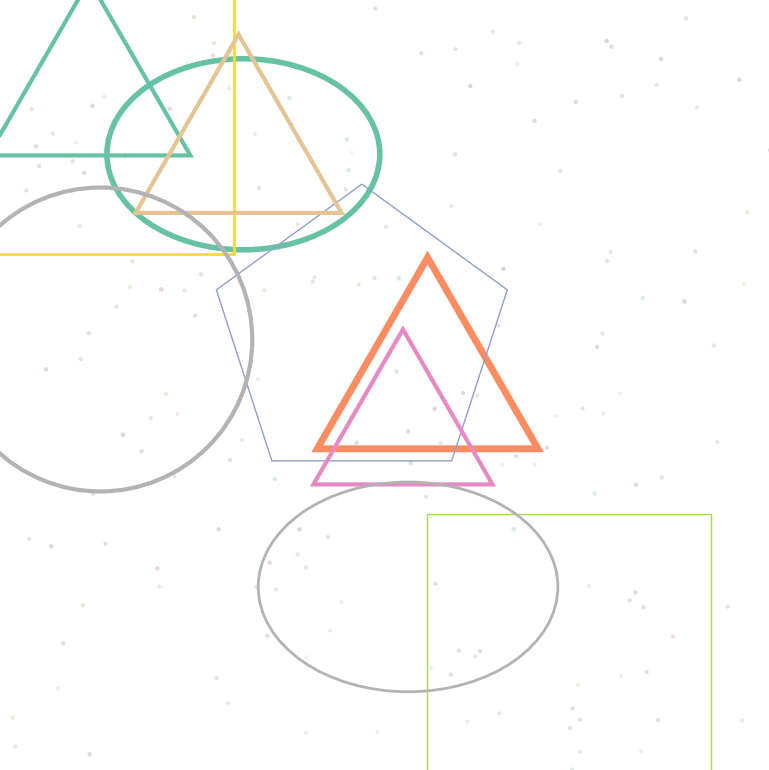[{"shape": "oval", "thickness": 2, "radius": 0.89, "center": [0.316, 0.8]}, {"shape": "triangle", "thickness": 1.5, "radius": 0.76, "center": [0.116, 0.874]}, {"shape": "triangle", "thickness": 2.5, "radius": 0.83, "center": [0.555, 0.5]}, {"shape": "pentagon", "thickness": 0.5, "radius": 0.99, "center": [0.47, 0.562]}, {"shape": "triangle", "thickness": 1.5, "radius": 0.67, "center": [0.523, 0.438]}, {"shape": "square", "thickness": 0.5, "radius": 0.92, "center": [0.739, 0.147]}, {"shape": "square", "thickness": 1, "radius": 0.97, "center": [0.109, 0.865]}, {"shape": "triangle", "thickness": 1.5, "radius": 0.77, "center": [0.31, 0.801]}, {"shape": "circle", "thickness": 1.5, "radius": 0.99, "center": [0.13, 0.559]}, {"shape": "oval", "thickness": 1, "radius": 0.97, "center": [0.53, 0.238]}]